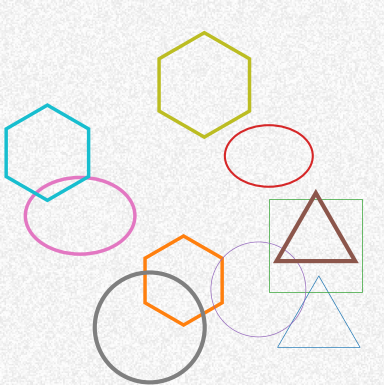[{"shape": "triangle", "thickness": 0.5, "radius": 0.62, "center": [0.828, 0.159]}, {"shape": "hexagon", "thickness": 2.5, "radius": 0.58, "center": [0.477, 0.271]}, {"shape": "square", "thickness": 0.5, "radius": 0.6, "center": [0.82, 0.362]}, {"shape": "oval", "thickness": 1.5, "radius": 0.57, "center": [0.698, 0.595]}, {"shape": "circle", "thickness": 0.5, "radius": 0.62, "center": [0.671, 0.248]}, {"shape": "triangle", "thickness": 3, "radius": 0.59, "center": [0.82, 0.381]}, {"shape": "oval", "thickness": 2.5, "radius": 0.71, "center": [0.208, 0.439]}, {"shape": "circle", "thickness": 3, "radius": 0.71, "center": [0.389, 0.15]}, {"shape": "hexagon", "thickness": 2.5, "radius": 0.68, "center": [0.531, 0.779]}, {"shape": "hexagon", "thickness": 2.5, "radius": 0.62, "center": [0.123, 0.603]}]